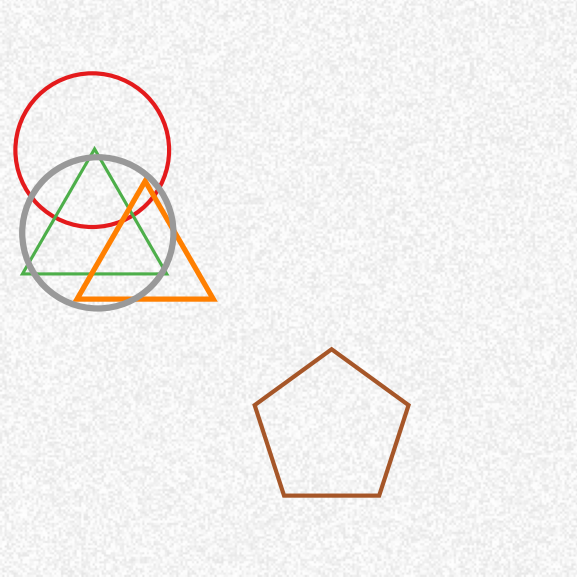[{"shape": "circle", "thickness": 2, "radius": 0.67, "center": [0.16, 0.739]}, {"shape": "triangle", "thickness": 1.5, "radius": 0.72, "center": [0.164, 0.597]}, {"shape": "triangle", "thickness": 2.5, "radius": 0.68, "center": [0.251, 0.549]}, {"shape": "pentagon", "thickness": 2, "radius": 0.7, "center": [0.574, 0.254]}, {"shape": "circle", "thickness": 3, "radius": 0.65, "center": [0.169, 0.596]}]